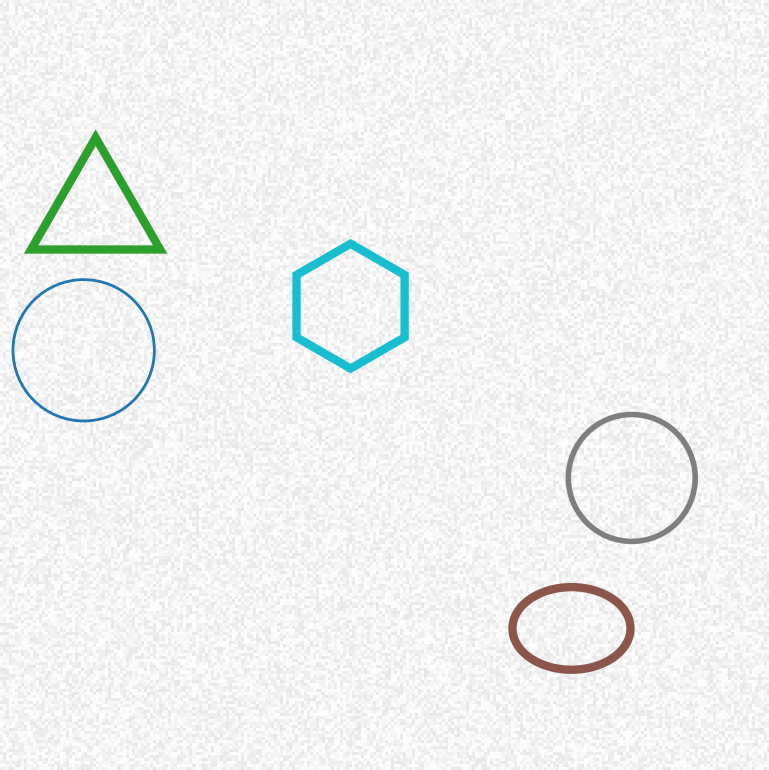[{"shape": "circle", "thickness": 1, "radius": 0.46, "center": [0.109, 0.545]}, {"shape": "triangle", "thickness": 3, "radius": 0.48, "center": [0.124, 0.724]}, {"shape": "oval", "thickness": 3, "radius": 0.38, "center": [0.742, 0.184]}, {"shape": "circle", "thickness": 2, "radius": 0.41, "center": [0.82, 0.379]}, {"shape": "hexagon", "thickness": 3, "radius": 0.41, "center": [0.455, 0.602]}]